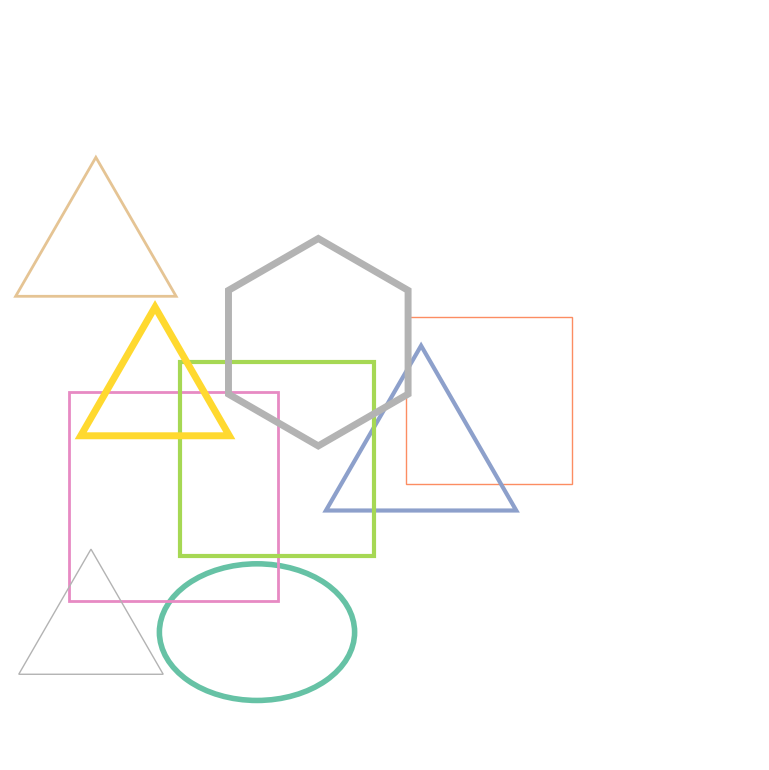[{"shape": "oval", "thickness": 2, "radius": 0.63, "center": [0.334, 0.179]}, {"shape": "square", "thickness": 0.5, "radius": 0.54, "center": [0.635, 0.48]}, {"shape": "triangle", "thickness": 1.5, "radius": 0.71, "center": [0.547, 0.408]}, {"shape": "square", "thickness": 1, "radius": 0.68, "center": [0.225, 0.355]}, {"shape": "square", "thickness": 1.5, "radius": 0.63, "center": [0.359, 0.403]}, {"shape": "triangle", "thickness": 2.5, "radius": 0.56, "center": [0.201, 0.49]}, {"shape": "triangle", "thickness": 1, "radius": 0.6, "center": [0.125, 0.675]}, {"shape": "triangle", "thickness": 0.5, "radius": 0.54, "center": [0.118, 0.178]}, {"shape": "hexagon", "thickness": 2.5, "radius": 0.67, "center": [0.413, 0.556]}]